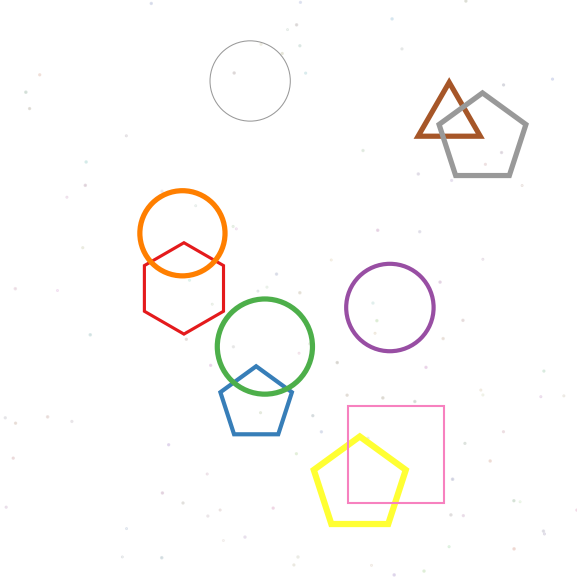[{"shape": "hexagon", "thickness": 1.5, "radius": 0.4, "center": [0.319, 0.5]}, {"shape": "pentagon", "thickness": 2, "radius": 0.33, "center": [0.444, 0.3]}, {"shape": "circle", "thickness": 2.5, "radius": 0.41, "center": [0.459, 0.399]}, {"shape": "circle", "thickness": 2, "radius": 0.38, "center": [0.675, 0.467]}, {"shape": "circle", "thickness": 2.5, "radius": 0.37, "center": [0.316, 0.595]}, {"shape": "pentagon", "thickness": 3, "radius": 0.42, "center": [0.623, 0.16]}, {"shape": "triangle", "thickness": 2.5, "radius": 0.31, "center": [0.778, 0.794]}, {"shape": "square", "thickness": 1, "radius": 0.42, "center": [0.686, 0.212]}, {"shape": "circle", "thickness": 0.5, "radius": 0.35, "center": [0.433, 0.859]}, {"shape": "pentagon", "thickness": 2.5, "radius": 0.4, "center": [0.835, 0.759]}]